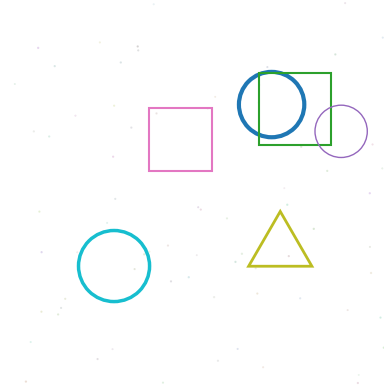[{"shape": "circle", "thickness": 3, "radius": 0.42, "center": [0.705, 0.728]}, {"shape": "square", "thickness": 1.5, "radius": 0.47, "center": [0.767, 0.718]}, {"shape": "circle", "thickness": 1, "radius": 0.34, "center": [0.886, 0.659]}, {"shape": "square", "thickness": 1.5, "radius": 0.41, "center": [0.469, 0.638]}, {"shape": "triangle", "thickness": 2, "radius": 0.47, "center": [0.728, 0.356]}, {"shape": "circle", "thickness": 2.5, "radius": 0.46, "center": [0.296, 0.309]}]